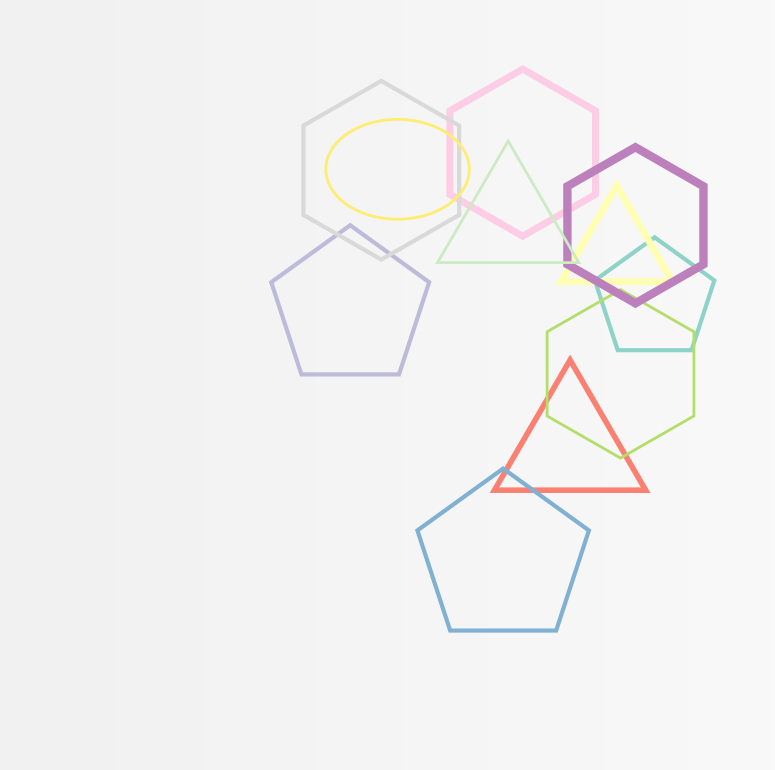[{"shape": "pentagon", "thickness": 1.5, "radius": 0.41, "center": [0.845, 0.611]}, {"shape": "triangle", "thickness": 2.5, "radius": 0.42, "center": [0.796, 0.676]}, {"shape": "pentagon", "thickness": 1.5, "radius": 0.54, "center": [0.452, 0.6]}, {"shape": "triangle", "thickness": 2, "radius": 0.56, "center": [0.736, 0.42]}, {"shape": "pentagon", "thickness": 1.5, "radius": 0.58, "center": [0.649, 0.275]}, {"shape": "hexagon", "thickness": 1, "radius": 0.55, "center": [0.801, 0.514]}, {"shape": "hexagon", "thickness": 2.5, "radius": 0.54, "center": [0.674, 0.802]}, {"shape": "hexagon", "thickness": 1.5, "radius": 0.58, "center": [0.492, 0.779]}, {"shape": "hexagon", "thickness": 3, "radius": 0.51, "center": [0.82, 0.707]}, {"shape": "triangle", "thickness": 1, "radius": 0.53, "center": [0.656, 0.712]}, {"shape": "oval", "thickness": 1, "radius": 0.46, "center": [0.513, 0.78]}]